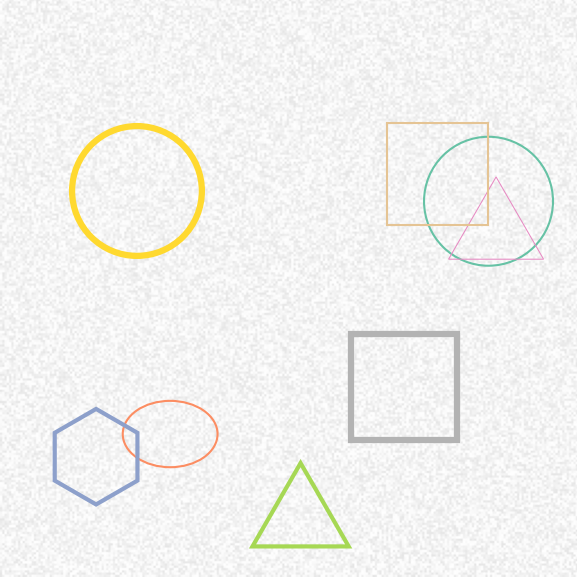[{"shape": "circle", "thickness": 1, "radius": 0.56, "center": [0.846, 0.651]}, {"shape": "oval", "thickness": 1, "radius": 0.41, "center": [0.295, 0.248]}, {"shape": "hexagon", "thickness": 2, "radius": 0.41, "center": [0.166, 0.208]}, {"shape": "triangle", "thickness": 0.5, "radius": 0.47, "center": [0.859, 0.598]}, {"shape": "triangle", "thickness": 2, "radius": 0.48, "center": [0.52, 0.101]}, {"shape": "circle", "thickness": 3, "radius": 0.56, "center": [0.237, 0.668]}, {"shape": "square", "thickness": 1, "radius": 0.44, "center": [0.758, 0.698]}, {"shape": "square", "thickness": 3, "radius": 0.46, "center": [0.7, 0.33]}]